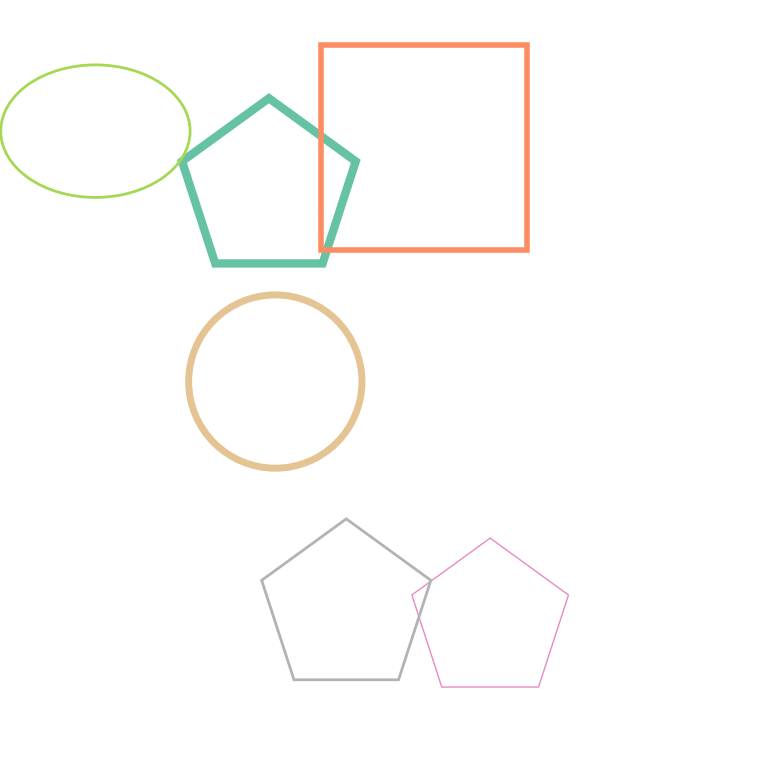[{"shape": "pentagon", "thickness": 3, "radius": 0.59, "center": [0.349, 0.754]}, {"shape": "square", "thickness": 2, "radius": 0.67, "center": [0.55, 0.808]}, {"shape": "pentagon", "thickness": 0.5, "radius": 0.53, "center": [0.637, 0.194]}, {"shape": "oval", "thickness": 1, "radius": 0.61, "center": [0.124, 0.83]}, {"shape": "circle", "thickness": 2.5, "radius": 0.56, "center": [0.358, 0.504]}, {"shape": "pentagon", "thickness": 1, "radius": 0.58, "center": [0.45, 0.211]}]